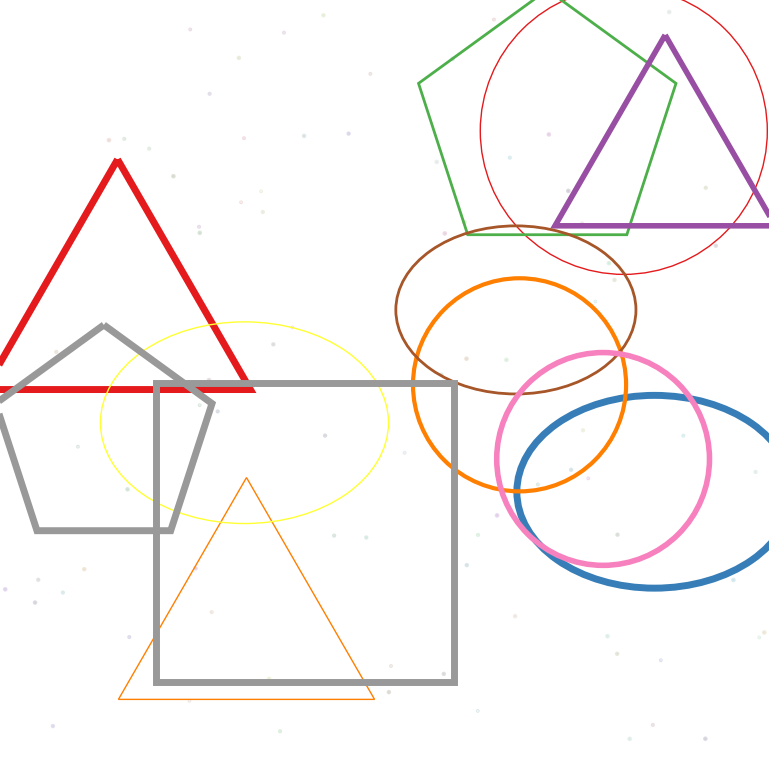[{"shape": "triangle", "thickness": 2.5, "radius": 1.0, "center": [0.153, 0.594]}, {"shape": "circle", "thickness": 0.5, "radius": 0.93, "center": [0.81, 0.83]}, {"shape": "oval", "thickness": 2.5, "radius": 0.89, "center": [0.85, 0.361]}, {"shape": "pentagon", "thickness": 1, "radius": 0.88, "center": [0.711, 0.837]}, {"shape": "triangle", "thickness": 2, "radius": 0.83, "center": [0.864, 0.789]}, {"shape": "triangle", "thickness": 0.5, "radius": 0.96, "center": [0.32, 0.188]}, {"shape": "circle", "thickness": 1.5, "radius": 0.69, "center": [0.675, 0.5]}, {"shape": "oval", "thickness": 0.5, "radius": 0.94, "center": [0.317, 0.451]}, {"shape": "oval", "thickness": 1, "radius": 0.78, "center": [0.67, 0.598]}, {"shape": "circle", "thickness": 2, "radius": 0.69, "center": [0.783, 0.404]}, {"shape": "pentagon", "thickness": 2.5, "radius": 0.74, "center": [0.135, 0.43]}, {"shape": "square", "thickness": 2.5, "radius": 0.97, "center": [0.396, 0.308]}]